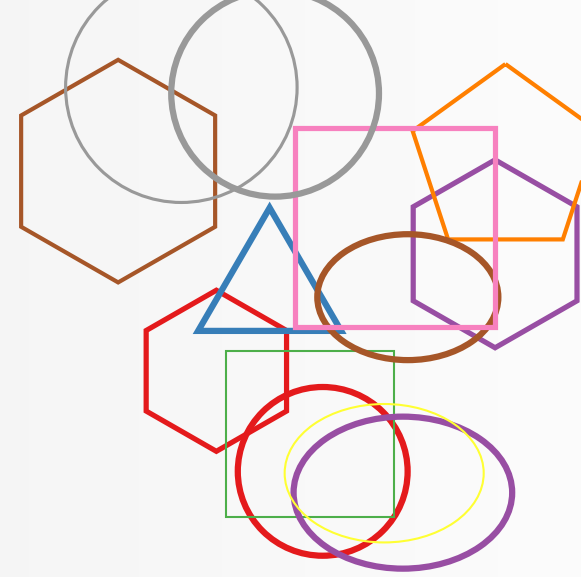[{"shape": "circle", "thickness": 3, "radius": 0.73, "center": [0.555, 0.183]}, {"shape": "hexagon", "thickness": 2.5, "radius": 0.7, "center": [0.372, 0.357]}, {"shape": "triangle", "thickness": 3, "radius": 0.71, "center": [0.464, 0.497]}, {"shape": "square", "thickness": 1, "radius": 0.72, "center": [0.533, 0.247]}, {"shape": "oval", "thickness": 3, "radius": 0.94, "center": [0.693, 0.146]}, {"shape": "hexagon", "thickness": 2.5, "radius": 0.81, "center": [0.852, 0.56]}, {"shape": "pentagon", "thickness": 2, "radius": 0.84, "center": [0.87, 0.72]}, {"shape": "oval", "thickness": 1, "radius": 0.86, "center": [0.661, 0.18]}, {"shape": "oval", "thickness": 3, "radius": 0.78, "center": [0.702, 0.485]}, {"shape": "hexagon", "thickness": 2, "radius": 0.96, "center": [0.203, 0.703]}, {"shape": "square", "thickness": 2.5, "radius": 0.86, "center": [0.679, 0.605]}, {"shape": "circle", "thickness": 3, "radius": 0.89, "center": [0.473, 0.837]}, {"shape": "circle", "thickness": 1.5, "radius": 1.0, "center": [0.312, 0.848]}]